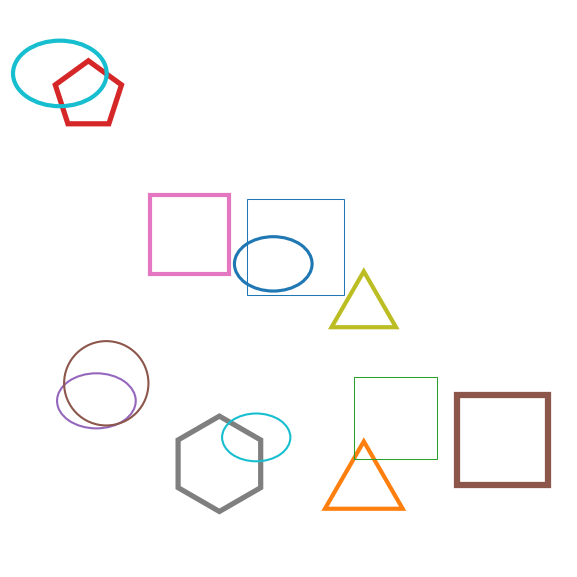[{"shape": "square", "thickness": 0.5, "radius": 0.42, "center": [0.512, 0.571]}, {"shape": "oval", "thickness": 1.5, "radius": 0.34, "center": [0.473, 0.542]}, {"shape": "triangle", "thickness": 2, "radius": 0.39, "center": [0.63, 0.157]}, {"shape": "square", "thickness": 0.5, "radius": 0.36, "center": [0.685, 0.275]}, {"shape": "pentagon", "thickness": 2.5, "radius": 0.3, "center": [0.153, 0.834]}, {"shape": "oval", "thickness": 1, "radius": 0.34, "center": [0.167, 0.305]}, {"shape": "square", "thickness": 3, "radius": 0.39, "center": [0.87, 0.237]}, {"shape": "circle", "thickness": 1, "radius": 0.37, "center": [0.184, 0.335]}, {"shape": "square", "thickness": 2, "radius": 0.34, "center": [0.328, 0.593]}, {"shape": "hexagon", "thickness": 2.5, "radius": 0.41, "center": [0.38, 0.196]}, {"shape": "triangle", "thickness": 2, "radius": 0.32, "center": [0.63, 0.465]}, {"shape": "oval", "thickness": 2, "radius": 0.41, "center": [0.104, 0.872]}, {"shape": "oval", "thickness": 1, "radius": 0.3, "center": [0.444, 0.242]}]